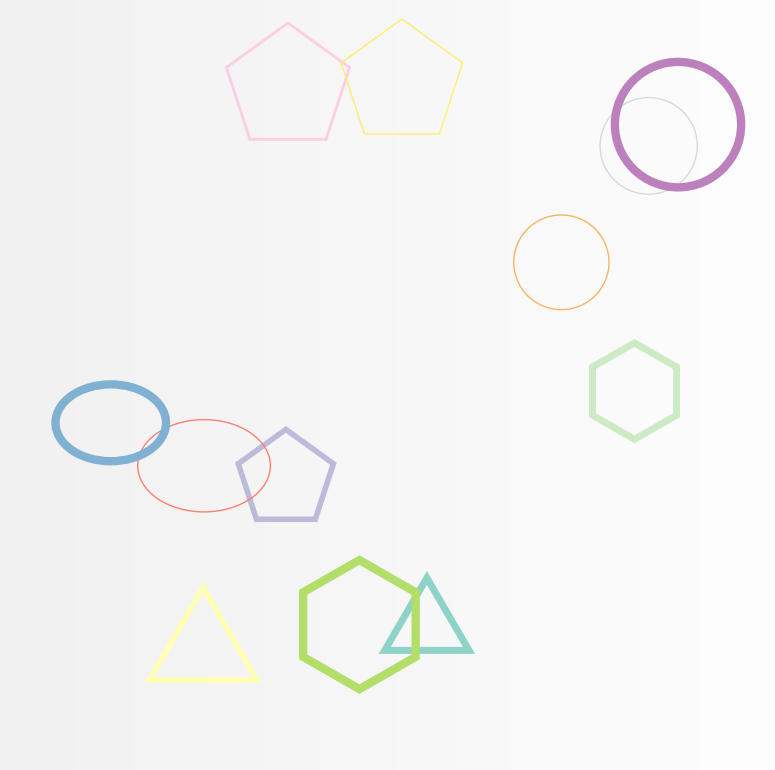[{"shape": "triangle", "thickness": 2.5, "radius": 0.31, "center": [0.551, 0.187]}, {"shape": "triangle", "thickness": 2, "radius": 0.4, "center": [0.262, 0.157]}, {"shape": "pentagon", "thickness": 2, "radius": 0.32, "center": [0.369, 0.378]}, {"shape": "oval", "thickness": 0.5, "radius": 0.43, "center": [0.263, 0.395]}, {"shape": "oval", "thickness": 3, "radius": 0.36, "center": [0.143, 0.451]}, {"shape": "circle", "thickness": 0.5, "radius": 0.31, "center": [0.724, 0.659]}, {"shape": "hexagon", "thickness": 3, "radius": 0.42, "center": [0.464, 0.189]}, {"shape": "pentagon", "thickness": 1, "radius": 0.42, "center": [0.372, 0.887]}, {"shape": "circle", "thickness": 0.5, "radius": 0.31, "center": [0.837, 0.811]}, {"shape": "circle", "thickness": 3, "radius": 0.41, "center": [0.875, 0.838]}, {"shape": "hexagon", "thickness": 2.5, "radius": 0.31, "center": [0.819, 0.492]}, {"shape": "pentagon", "thickness": 0.5, "radius": 0.41, "center": [0.519, 0.893]}]